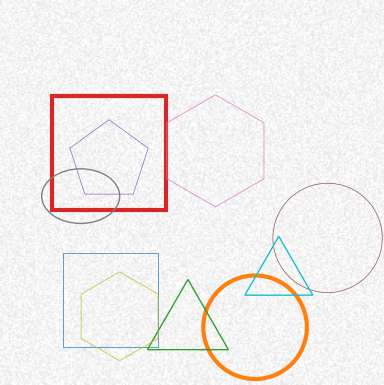[{"shape": "square", "thickness": 0.5, "radius": 0.61, "center": [0.287, 0.22]}, {"shape": "circle", "thickness": 3, "radius": 0.67, "center": [0.663, 0.15]}, {"shape": "triangle", "thickness": 1, "radius": 0.61, "center": [0.488, 0.153]}, {"shape": "square", "thickness": 3, "radius": 0.74, "center": [0.283, 0.603]}, {"shape": "pentagon", "thickness": 0.5, "radius": 0.53, "center": [0.283, 0.582]}, {"shape": "circle", "thickness": 0.5, "radius": 0.71, "center": [0.851, 0.382]}, {"shape": "hexagon", "thickness": 0.5, "radius": 0.73, "center": [0.56, 0.608]}, {"shape": "oval", "thickness": 1, "radius": 0.51, "center": [0.21, 0.491]}, {"shape": "hexagon", "thickness": 0.5, "radius": 0.58, "center": [0.311, 0.178]}, {"shape": "triangle", "thickness": 1, "radius": 0.51, "center": [0.724, 0.284]}]